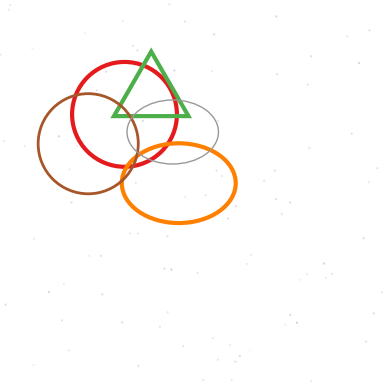[{"shape": "circle", "thickness": 3, "radius": 0.68, "center": [0.323, 0.703]}, {"shape": "triangle", "thickness": 3, "radius": 0.56, "center": [0.393, 0.754]}, {"shape": "oval", "thickness": 3, "radius": 0.74, "center": [0.464, 0.524]}, {"shape": "circle", "thickness": 2, "radius": 0.65, "center": [0.229, 0.627]}, {"shape": "oval", "thickness": 1, "radius": 0.59, "center": [0.449, 0.657]}]